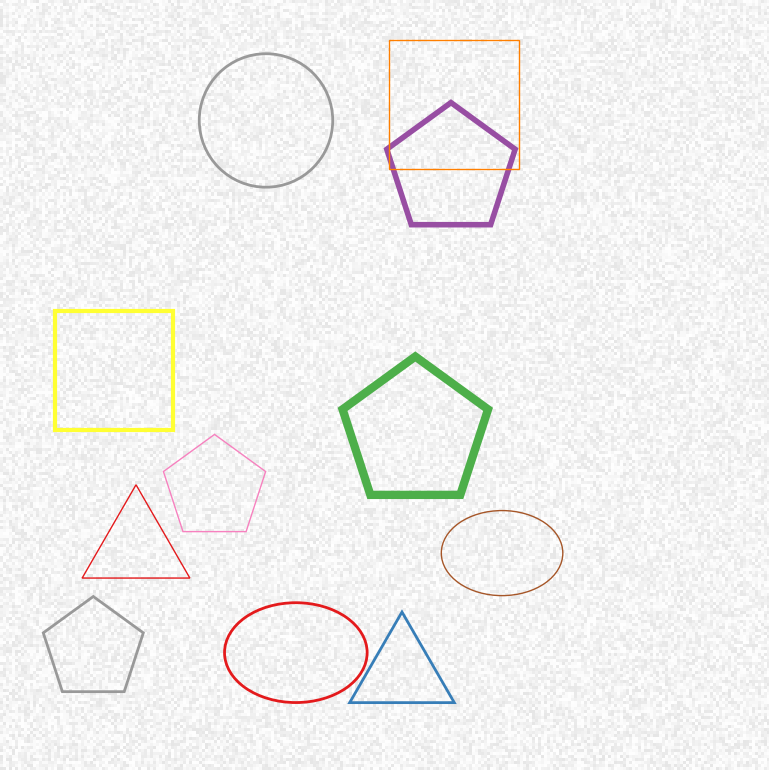[{"shape": "triangle", "thickness": 0.5, "radius": 0.4, "center": [0.177, 0.29]}, {"shape": "oval", "thickness": 1, "radius": 0.46, "center": [0.384, 0.152]}, {"shape": "triangle", "thickness": 1, "radius": 0.39, "center": [0.522, 0.127]}, {"shape": "pentagon", "thickness": 3, "radius": 0.5, "center": [0.539, 0.438]}, {"shape": "pentagon", "thickness": 2, "radius": 0.44, "center": [0.586, 0.779]}, {"shape": "square", "thickness": 0.5, "radius": 0.42, "center": [0.59, 0.864]}, {"shape": "square", "thickness": 1.5, "radius": 0.38, "center": [0.148, 0.519]}, {"shape": "oval", "thickness": 0.5, "radius": 0.39, "center": [0.652, 0.282]}, {"shape": "pentagon", "thickness": 0.5, "radius": 0.35, "center": [0.279, 0.366]}, {"shape": "circle", "thickness": 1, "radius": 0.43, "center": [0.345, 0.844]}, {"shape": "pentagon", "thickness": 1, "radius": 0.34, "center": [0.121, 0.157]}]